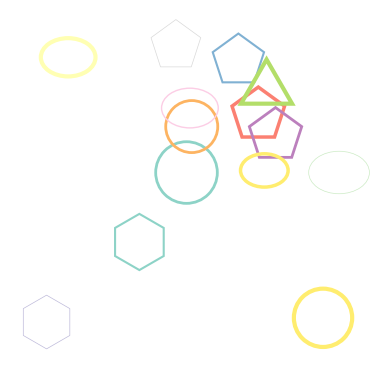[{"shape": "hexagon", "thickness": 1.5, "radius": 0.36, "center": [0.362, 0.372]}, {"shape": "circle", "thickness": 2, "radius": 0.4, "center": [0.484, 0.552]}, {"shape": "oval", "thickness": 3, "radius": 0.35, "center": [0.177, 0.851]}, {"shape": "hexagon", "thickness": 0.5, "radius": 0.35, "center": [0.121, 0.164]}, {"shape": "pentagon", "thickness": 2.5, "radius": 0.36, "center": [0.671, 0.702]}, {"shape": "pentagon", "thickness": 1.5, "radius": 0.35, "center": [0.619, 0.843]}, {"shape": "circle", "thickness": 2, "radius": 0.34, "center": [0.498, 0.671]}, {"shape": "triangle", "thickness": 3, "radius": 0.38, "center": [0.692, 0.769]}, {"shape": "oval", "thickness": 1, "radius": 0.37, "center": [0.493, 0.719]}, {"shape": "pentagon", "thickness": 0.5, "radius": 0.34, "center": [0.457, 0.881]}, {"shape": "pentagon", "thickness": 2, "radius": 0.36, "center": [0.716, 0.649]}, {"shape": "oval", "thickness": 0.5, "radius": 0.39, "center": [0.881, 0.552]}, {"shape": "circle", "thickness": 3, "radius": 0.38, "center": [0.839, 0.175]}, {"shape": "oval", "thickness": 2.5, "radius": 0.31, "center": [0.687, 0.557]}]